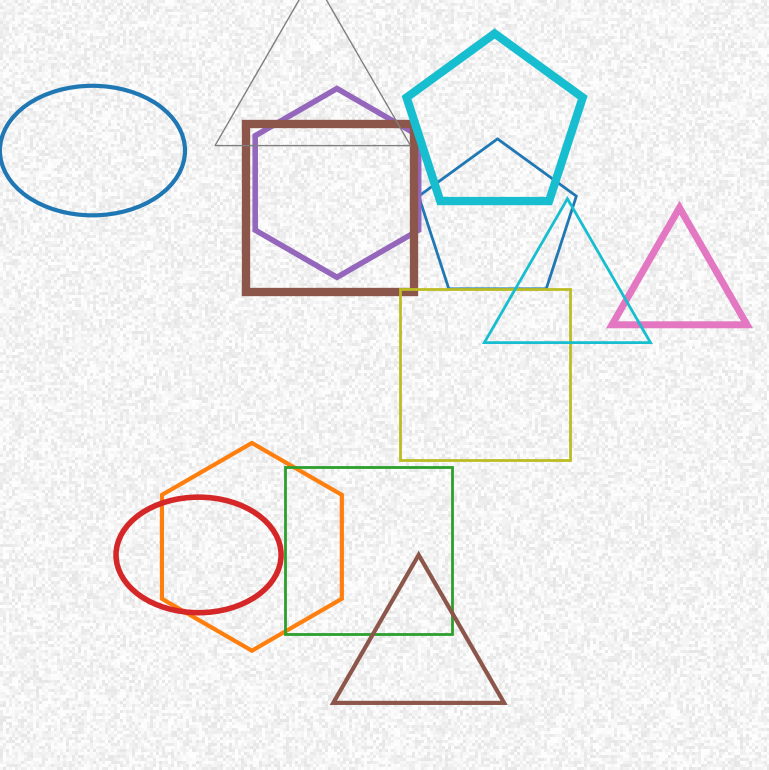[{"shape": "pentagon", "thickness": 1, "radius": 0.54, "center": [0.646, 0.712]}, {"shape": "oval", "thickness": 1.5, "radius": 0.6, "center": [0.12, 0.804]}, {"shape": "hexagon", "thickness": 1.5, "radius": 0.67, "center": [0.327, 0.29]}, {"shape": "square", "thickness": 1, "radius": 0.54, "center": [0.479, 0.285]}, {"shape": "oval", "thickness": 2, "radius": 0.54, "center": [0.258, 0.279]}, {"shape": "hexagon", "thickness": 2, "radius": 0.61, "center": [0.438, 0.762]}, {"shape": "square", "thickness": 3, "radius": 0.55, "center": [0.429, 0.73]}, {"shape": "triangle", "thickness": 1.5, "radius": 0.64, "center": [0.544, 0.151]}, {"shape": "triangle", "thickness": 2.5, "radius": 0.51, "center": [0.882, 0.629]}, {"shape": "triangle", "thickness": 0.5, "radius": 0.73, "center": [0.406, 0.884]}, {"shape": "square", "thickness": 1, "radius": 0.55, "center": [0.63, 0.513]}, {"shape": "pentagon", "thickness": 3, "radius": 0.6, "center": [0.642, 0.836]}, {"shape": "triangle", "thickness": 1, "radius": 0.62, "center": [0.737, 0.617]}]